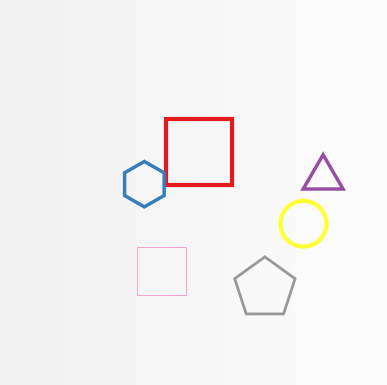[{"shape": "square", "thickness": 3, "radius": 0.42, "center": [0.513, 0.605]}, {"shape": "hexagon", "thickness": 2.5, "radius": 0.29, "center": [0.373, 0.522]}, {"shape": "triangle", "thickness": 2.5, "radius": 0.3, "center": [0.834, 0.539]}, {"shape": "circle", "thickness": 3, "radius": 0.3, "center": [0.783, 0.419]}, {"shape": "square", "thickness": 0.5, "radius": 0.31, "center": [0.417, 0.296]}, {"shape": "pentagon", "thickness": 2, "radius": 0.41, "center": [0.684, 0.251]}]